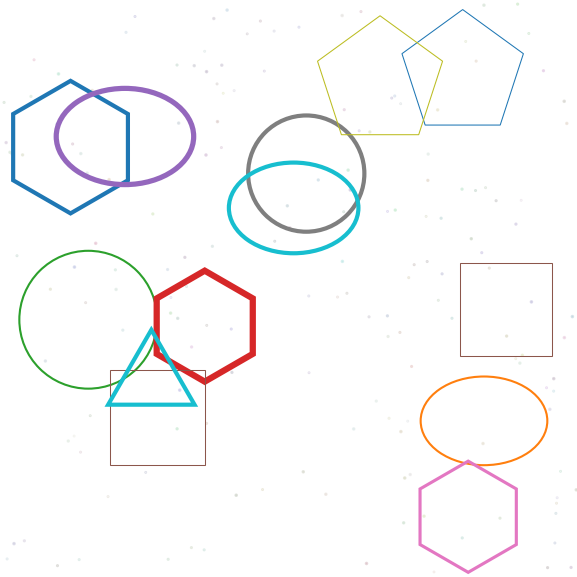[{"shape": "hexagon", "thickness": 2, "radius": 0.57, "center": [0.122, 0.744]}, {"shape": "pentagon", "thickness": 0.5, "radius": 0.55, "center": [0.801, 0.872]}, {"shape": "oval", "thickness": 1, "radius": 0.55, "center": [0.838, 0.27]}, {"shape": "circle", "thickness": 1, "radius": 0.6, "center": [0.153, 0.445]}, {"shape": "hexagon", "thickness": 3, "radius": 0.48, "center": [0.355, 0.434]}, {"shape": "oval", "thickness": 2.5, "radius": 0.6, "center": [0.216, 0.763]}, {"shape": "square", "thickness": 0.5, "radius": 0.4, "center": [0.876, 0.463]}, {"shape": "square", "thickness": 0.5, "radius": 0.41, "center": [0.272, 0.276]}, {"shape": "hexagon", "thickness": 1.5, "radius": 0.48, "center": [0.811, 0.104]}, {"shape": "circle", "thickness": 2, "radius": 0.5, "center": [0.53, 0.699]}, {"shape": "pentagon", "thickness": 0.5, "radius": 0.57, "center": [0.658, 0.858]}, {"shape": "triangle", "thickness": 2, "radius": 0.43, "center": [0.262, 0.342]}, {"shape": "oval", "thickness": 2, "radius": 0.56, "center": [0.508, 0.639]}]